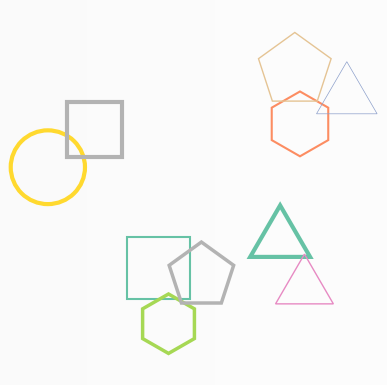[{"shape": "square", "thickness": 1.5, "radius": 0.4, "center": [0.409, 0.303]}, {"shape": "triangle", "thickness": 3, "radius": 0.45, "center": [0.723, 0.377]}, {"shape": "hexagon", "thickness": 1.5, "radius": 0.42, "center": [0.774, 0.678]}, {"shape": "triangle", "thickness": 0.5, "radius": 0.45, "center": [0.895, 0.75]}, {"shape": "triangle", "thickness": 1, "radius": 0.43, "center": [0.786, 0.254]}, {"shape": "hexagon", "thickness": 2.5, "radius": 0.39, "center": [0.435, 0.159]}, {"shape": "circle", "thickness": 3, "radius": 0.48, "center": [0.123, 0.566]}, {"shape": "pentagon", "thickness": 1, "radius": 0.49, "center": [0.761, 0.817]}, {"shape": "pentagon", "thickness": 2.5, "radius": 0.44, "center": [0.52, 0.284]}, {"shape": "square", "thickness": 3, "radius": 0.36, "center": [0.244, 0.665]}]